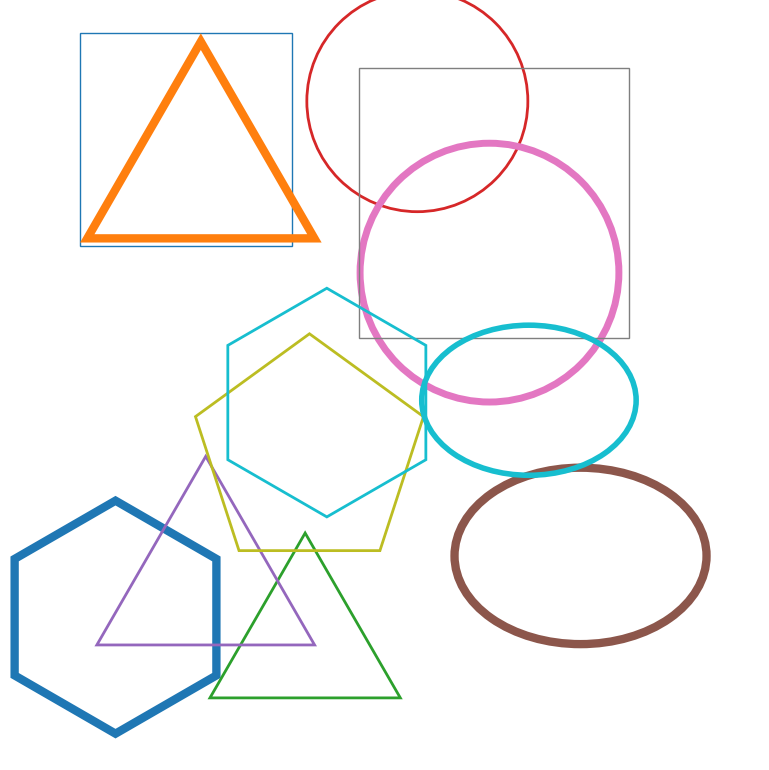[{"shape": "square", "thickness": 0.5, "radius": 0.69, "center": [0.241, 0.819]}, {"shape": "hexagon", "thickness": 3, "radius": 0.76, "center": [0.15, 0.198]}, {"shape": "triangle", "thickness": 3, "radius": 0.85, "center": [0.261, 0.776]}, {"shape": "triangle", "thickness": 1, "radius": 0.71, "center": [0.396, 0.165]}, {"shape": "circle", "thickness": 1, "radius": 0.72, "center": [0.542, 0.869]}, {"shape": "triangle", "thickness": 1, "radius": 0.82, "center": [0.267, 0.244]}, {"shape": "oval", "thickness": 3, "radius": 0.82, "center": [0.754, 0.278]}, {"shape": "circle", "thickness": 2.5, "radius": 0.84, "center": [0.636, 0.646]}, {"shape": "square", "thickness": 0.5, "radius": 0.88, "center": [0.642, 0.736]}, {"shape": "pentagon", "thickness": 1, "radius": 0.78, "center": [0.402, 0.411]}, {"shape": "oval", "thickness": 2, "radius": 0.7, "center": [0.687, 0.48]}, {"shape": "hexagon", "thickness": 1, "radius": 0.74, "center": [0.424, 0.477]}]